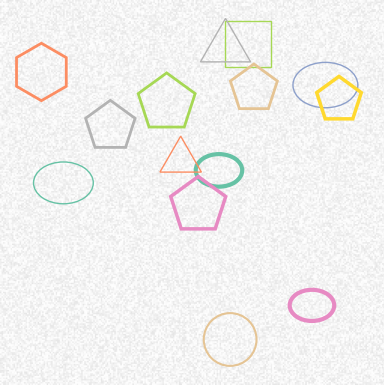[{"shape": "oval", "thickness": 3, "radius": 0.3, "center": [0.569, 0.557]}, {"shape": "oval", "thickness": 1, "radius": 0.39, "center": [0.165, 0.525]}, {"shape": "triangle", "thickness": 1, "radius": 0.31, "center": [0.469, 0.584]}, {"shape": "hexagon", "thickness": 2, "radius": 0.37, "center": [0.108, 0.813]}, {"shape": "oval", "thickness": 1, "radius": 0.42, "center": [0.845, 0.779]}, {"shape": "pentagon", "thickness": 2.5, "radius": 0.38, "center": [0.515, 0.466]}, {"shape": "oval", "thickness": 3, "radius": 0.29, "center": [0.81, 0.207]}, {"shape": "pentagon", "thickness": 2, "radius": 0.39, "center": [0.433, 0.733]}, {"shape": "square", "thickness": 1, "radius": 0.3, "center": [0.644, 0.886]}, {"shape": "pentagon", "thickness": 2.5, "radius": 0.3, "center": [0.881, 0.741]}, {"shape": "pentagon", "thickness": 2, "radius": 0.32, "center": [0.659, 0.77]}, {"shape": "circle", "thickness": 1.5, "radius": 0.34, "center": [0.598, 0.118]}, {"shape": "pentagon", "thickness": 2, "radius": 0.34, "center": [0.287, 0.672]}, {"shape": "triangle", "thickness": 1, "radius": 0.38, "center": [0.586, 0.877]}]